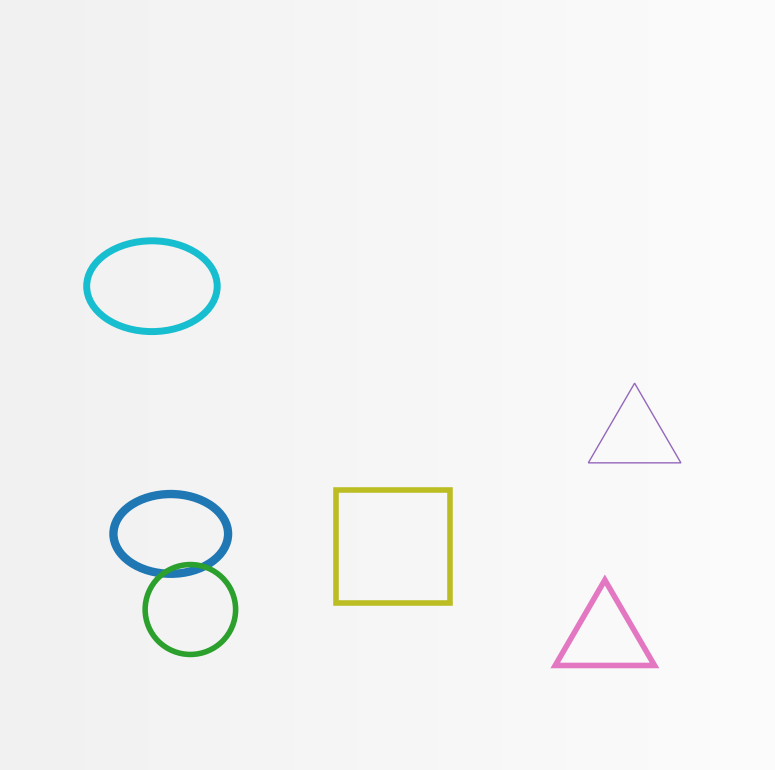[{"shape": "oval", "thickness": 3, "radius": 0.37, "center": [0.22, 0.307]}, {"shape": "circle", "thickness": 2, "radius": 0.29, "center": [0.246, 0.208]}, {"shape": "triangle", "thickness": 0.5, "radius": 0.34, "center": [0.819, 0.433]}, {"shape": "triangle", "thickness": 2, "radius": 0.37, "center": [0.78, 0.173]}, {"shape": "square", "thickness": 2, "radius": 0.37, "center": [0.507, 0.291]}, {"shape": "oval", "thickness": 2.5, "radius": 0.42, "center": [0.196, 0.628]}]